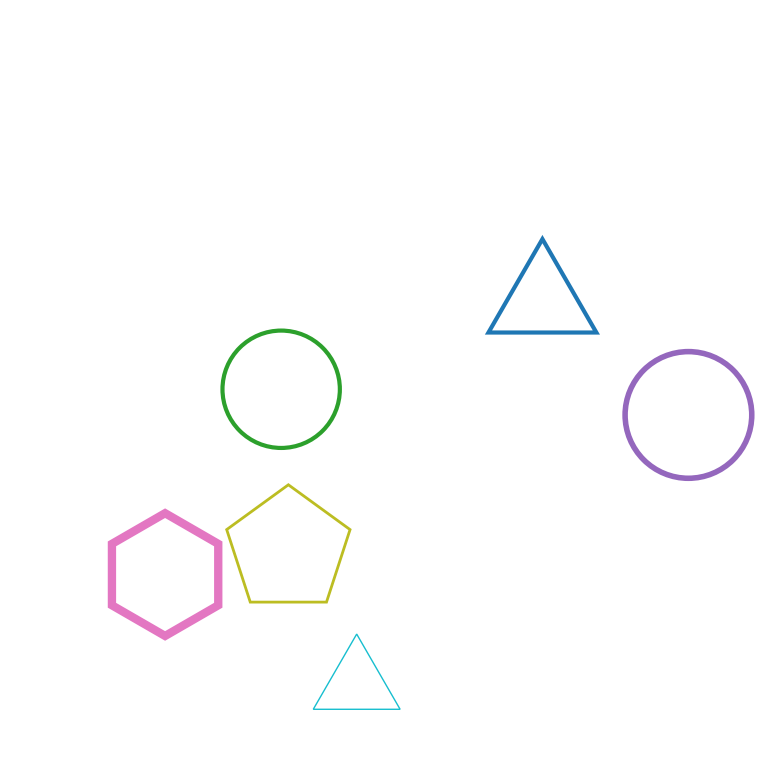[{"shape": "triangle", "thickness": 1.5, "radius": 0.4, "center": [0.704, 0.609]}, {"shape": "circle", "thickness": 1.5, "radius": 0.38, "center": [0.365, 0.494]}, {"shape": "circle", "thickness": 2, "radius": 0.41, "center": [0.894, 0.461]}, {"shape": "hexagon", "thickness": 3, "radius": 0.4, "center": [0.214, 0.254]}, {"shape": "pentagon", "thickness": 1, "radius": 0.42, "center": [0.375, 0.286]}, {"shape": "triangle", "thickness": 0.5, "radius": 0.33, "center": [0.463, 0.111]}]